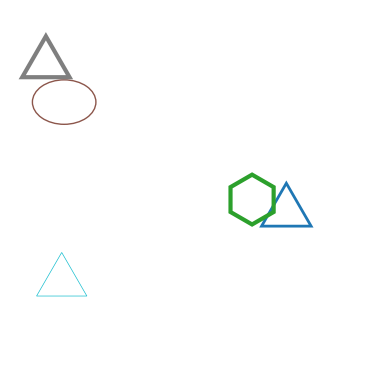[{"shape": "triangle", "thickness": 2, "radius": 0.37, "center": [0.744, 0.45]}, {"shape": "hexagon", "thickness": 3, "radius": 0.32, "center": [0.655, 0.482]}, {"shape": "oval", "thickness": 1, "radius": 0.41, "center": [0.167, 0.735]}, {"shape": "triangle", "thickness": 3, "radius": 0.35, "center": [0.119, 0.835]}, {"shape": "triangle", "thickness": 0.5, "radius": 0.38, "center": [0.16, 0.269]}]